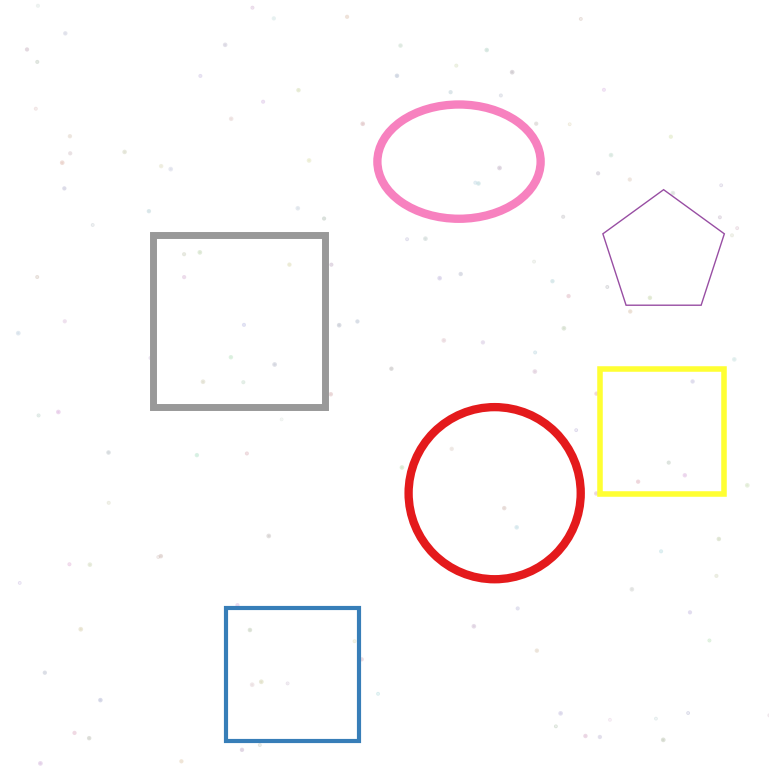[{"shape": "circle", "thickness": 3, "radius": 0.56, "center": [0.642, 0.36]}, {"shape": "square", "thickness": 1.5, "radius": 0.43, "center": [0.38, 0.124]}, {"shape": "pentagon", "thickness": 0.5, "radius": 0.41, "center": [0.862, 0.671]}, {"shape": "square", "thickness": 2, "radius": 0.4, "center": [0.86, 0.44]}, {"shape": "oval", "thickness": 3, "radius": 0.53, "center": [0.596, 0.79]}, {"shape": "square", "thickness": 2.5, "radius": 0.56, "center": [0.31, 0.583]}]